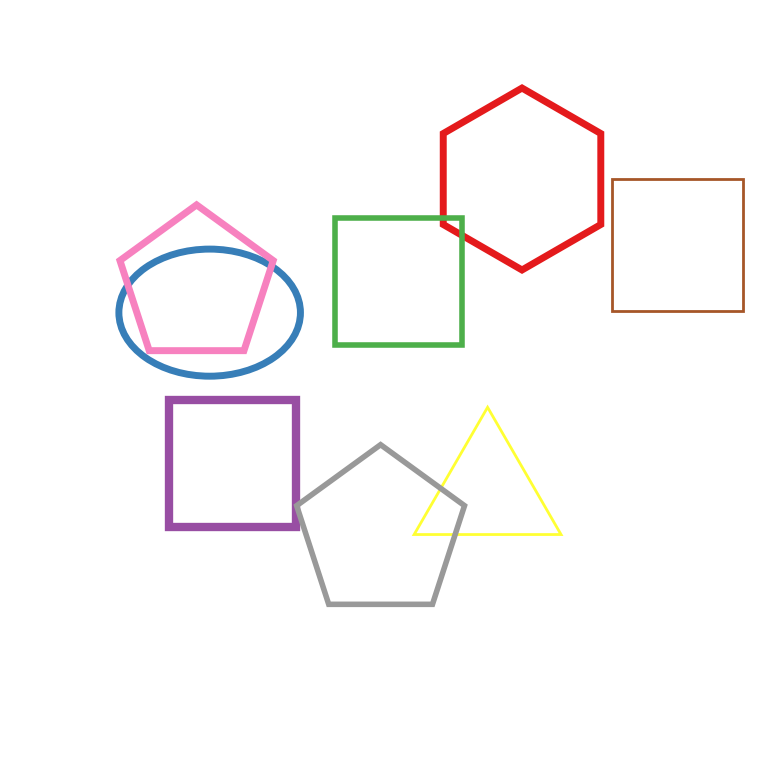[{"shape": "hexagon", "thickness": 2.5, "radius": 0.59, "center": [0.678, 0.768]}, {"shape": "oval", "thickness": 2.5, "radius": 0.59, "center": [0.272, 0.594]}, {"shape": "square", "thickness": 2, "radius": 0.41, "center": [0.517, 0.634]}, {"shape": "square", "thickness": 3, "radius": 0.41, "center": [0.302, 0.398]}, {"shape": "triangle", "thickness": 1, "radius": 0.55, "center": [0.633, 0.361]}, {"shape": "square", "thickness": 1, "radius": 0.43, "center": [0.88, 0.682]}, {"shape": "pentagon", "thickness": 2.5, "radius": 0.52, "center": [0.255, 0.629]}, {"shape": "pentagon", "thickness": 2, "radius": 0.57, "center": [0.494, 0.308]}]